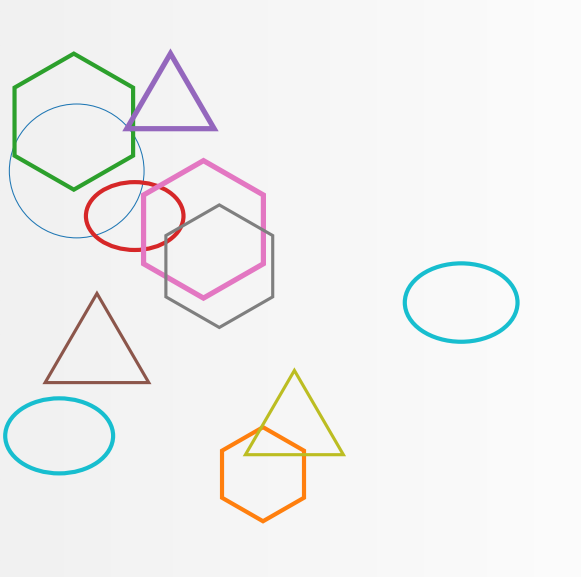[{"shape": "circle", "thickness": 0.5, "radius": 0.58, "center": [0.132, 0.703]}, {"shape": "hexagon", "thickness": 2, "radius": 0.41, "center": [0.452, 0.178]}, {"shape": "hexagon", "thickness": 2, "radius": 0.59, "center": [0.127, 0.788]}, {"shape": "oval", "thickness": 2, "radius": 0.42, "center": [0.232, 0.625]}, {"shape": "triangle", "thickness": 2.5, "radius": 0.43, "center": [0.293, 0.82]}, {"shape": "triangle", "thickness": 1.5, "radius": 0.51, "center": [0.167, 0.388]}, {"shape": "hexagon", "thickness": 2.5, "radius": 0.6, "center": [0.35, 0.602]}, {"shape": "hexagon", "thickness": 1.5, "radius": 0.53, "center": [0.377, 0.538]}, {"shape": "triangle", "thickness": 1.5, "radius": 0.49, "center": [0.506, 0.26]}, {"shape": "oval", "thickness": 2, "radius": 0.48, "center": [0.793, 0.475]}, {"shape": "oval", "thickness": 2, "radius": 0.46, "center": [0.102, 0.244]}]